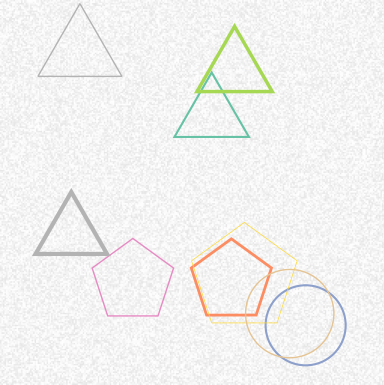[{"shape": "triangle", "thickness": 1.5, "radius": 0.56, "center": [0.55, 0.7]}, {"shape": "pentagon", "thickness": 2, "radius": 0.55, "center": [0.601, 0.27]}, {"shape": "circle", "thickness": 1.5, "radius": 0.52, "center": [0.794, 0.155]}, {"shape": "pentagon", "thickness": 1, "radius": 0.56, "center": [0.345, 0.269]}, {"shape": "triangle", "thickness": 2.5, "radius": 0.56, "center": [0.609, 0.819]}, {"shape": "pentagon", "thickness": 0.5, "radius": 0.72, "center": [0.635, 0.278]}, {"shape": "circle", "thickness": 1, "radius": 0.57, "center": [0.753, 0.185]}, {"shape": "triangle", "thickness": 3, "radius": 0.54, "center": [0.185, 0.394]}, {"shape": "triangle", "thickness": 1, "radius": 0.63, "center": [0.208, 0.865]}]